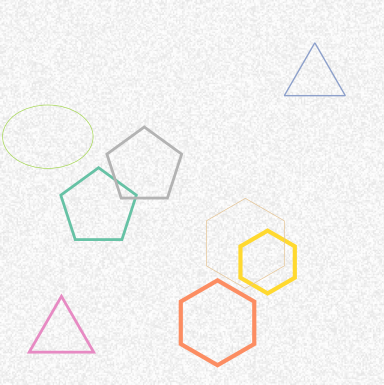[{"shape": "pentagon", "thickness": 2, "radius": 0.52, "center": [0.256, 0.461]}, {"shape": "hexagon", "thickness": 3, "radius": 0.55, "center": [0.565, 0.162]}, {"shape": "triangle", "thickness": 1, "radius": 0.46, "center": [0.818, 0.797]}, {"shape": "triangle", "thickness": 2, "radius": 0.48, "center": [0.16, 0.134]}, {"shape": "oval", "thickness": 0.5, "radius": 0.59, "center": [0.124, 0.645]}, {"shape": "hexagon", "thickness": 3, "radius": 0.41, "center": [0.695, 0.319]}, {"shape": "hexagon", "thickness": 0.5, "radius": 0.58, "center": [0.637, 0.368]}, {"shape": "pentagon", "thickness": 2, "radius": 0.51, "center": [0.375, 0.568]}]